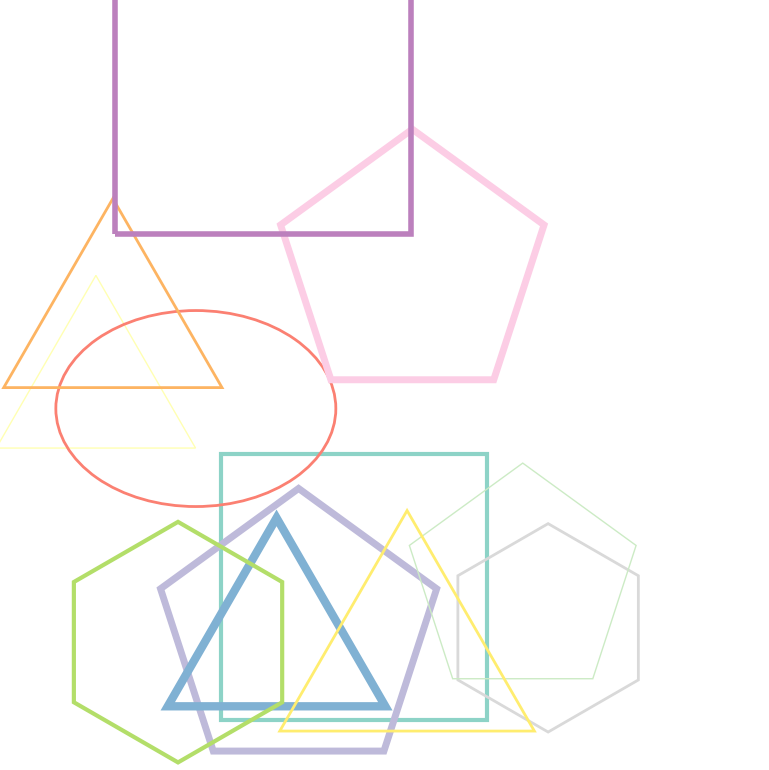[{"shape": "square", "thickness": 1.5, "radius": 0.86, "center": [0.46, 0.238]}, {"shape": "triangle", "thickness": 0.5, "radius": 0.75, "center": [0.125, 0.493]}, {"shape": "pentagon", "thickness": 2.5, "radius": 0.94, "center": [0.388, 0.177]}, {"shape": "oval", "thickness": 1, "radius": 0.91, "center": [0.254, 0.469]}, {"shape": "triangle", "thickness": 3, "radius": 0.82, "center": [0.359, 0.164]}, {"shape": "triangle", "thickness": 1, "radius": 0.82, "center": [0.147, 0.578]}, {"shape": "hexagon", "thickness": 1.5, "radius": 0.78, "center": [0.231, 0.166]}, {"shape": "pentagon", "thickness": 2.5, "radius": 0.9, "center": [0.535, 0.652]}, {"shape": "hexagon", "thickness": 1, "radius": 0.68, "center": [0.712, 0.185]}, {"shape": "square", "thickness": 2, "radius": 0.96, "center": [0.342, 0.888]}, {"shape": "pentagon", "thickness": 0.5, "radius": 0.77, "center": [0.679, 0.244]}, {"shape": "triangle", "thickness": 1, "radius": 0.95, "center": [0.529, 0.146]}]